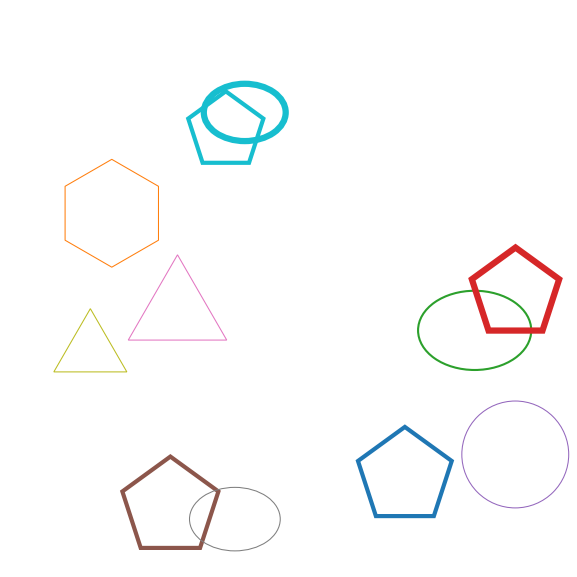[{"shape": "pentagon", "thickness": 2, "radius": 0.43, "center": [0.701, 0.175]}, {"shape": "hexagon", "thickness": 0.5, "radius": 0.47, "center": [0.194, 0.63]}, {"shape": "oval", "thickness": 1, "radius": 0.49, "center": [0.822, 0.427]}, {"shape": "pentagon", "thickness": 3, "radius": 0.4, "center": [0.893, 0.491]}, {"shape": "circle", "thickness": 0.5, "radius": 0.46, "center": [0.892, 0.212]}, {"shape": "pentagon", "thickness": 2, "radius": 0.44, "center": [0.295, 0.121]}, {"shape": "triangle", "thickness": 0.5, "radius": 0.49, "center": [0.307, 0.459]}, {"shape": "oval", "thickness": 0.5, "radius": 0.39, "center": [0.407, 0.1]}, {"shape": "triangle", "thickness": 0.5, "radius": 0.37, "center": [0.156, 0.392]}, {"shape": "oval", "thickness": 3, "radius": 0.35, "center": [0.424, 0.804]}, {"shape": "pentagon", "thickness": 2, "radius": 0.34, "center": [0.391, 0.773]}]